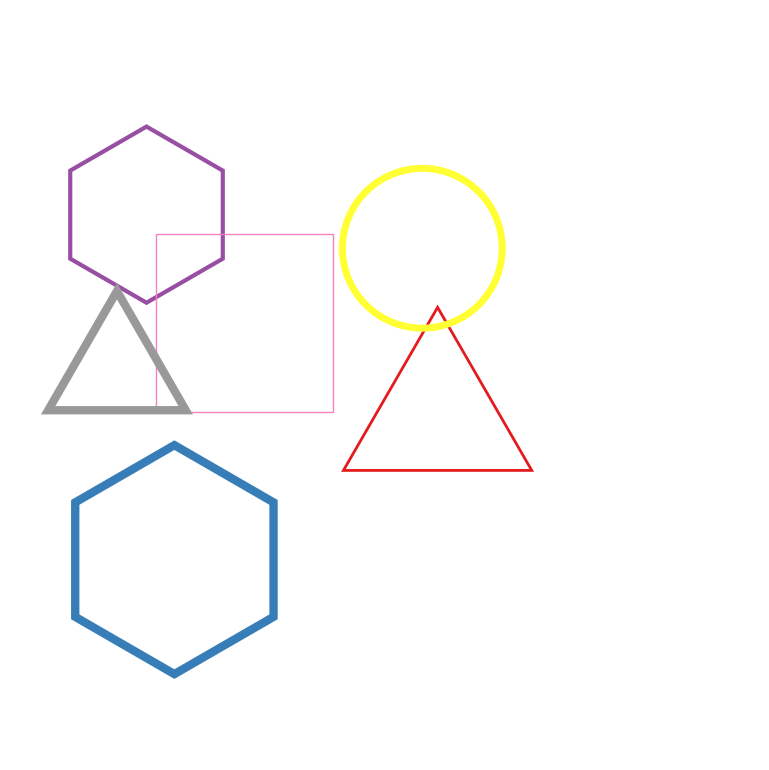[{"shape": "triangle", "thickness": 1, "radius": 0.71, "center": [0.568, 0.46]}, {"shape": "hexagon", "thickness": 3, "radius": 0.74, "center": [0.226, 0.273]}, {"shape": "hexagon", "thickness": 1.5, "radius": 0.57, "center": [0.19, 0.721]}, {"shape": "circle", "thickness": 2.5, "radius": 0.52, "center": [0.548, 0.678]}, {"shape": "square", "thickness": 0.5, "radius": 0.58, "center": [0.318, 0.58]}, {"shape": "triangle", "thickness": 3, "radius": 0.52, "center": [0.152, 0.519]}]